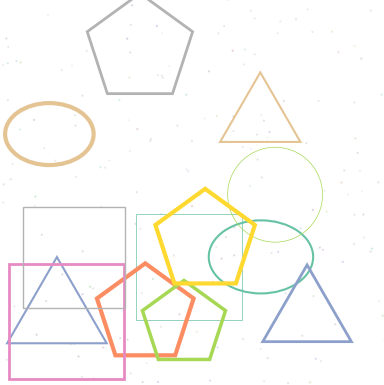[{"shape": "square", "thickness": 0.5, "radius": 0.69, "center": [0.49, 0.306]}, {"shape": "oval", "thickness": 1.5, "radius": 0.68, "center": [0.678, 0.333]}, {"shape": "pentagon", "thickness": 3, "radius": 0.66, "center": [0.377, 0.184]}, {"shape": "triangle", "thickness": 2, "radius": 0.66, "center": [0.798, 0.179]}, {"shape": "triangle", "thickness": 1.5, "radius": 0.75, "center": [0.148, 0.183]}, {"shape": "square", "thickness": 2, "radius": 0.75, "center": [0.174, 0.166]}, {"shape": "circle", "thickness": 0.5, "radius": 0.62, "center": [0.715, 0.494]}, {"shape": "pentagon", "thickness": 2.5, "radius": 0.57, "center": [0.478, 0.158]}, {"shape": "pentagon", "thickness": 3, "radius": 0.68, "center": [0.533, 0.374]}, {"shape": "triangle", "thickness": 1.5, "radius": 0.6, "center": [0.676, 0.692]}, {"shape": "oval", "thickness": 3, "radius": 0.57, "center": [0.128, 0.652]}, {"shape": "pentagon", "thickness": 2, "radius": 0.72, "center": [0.363, 0.873]}, {"shape": "square", "thickness": 1, "radius": 0.66, "center": [0.192, 0.331]}]